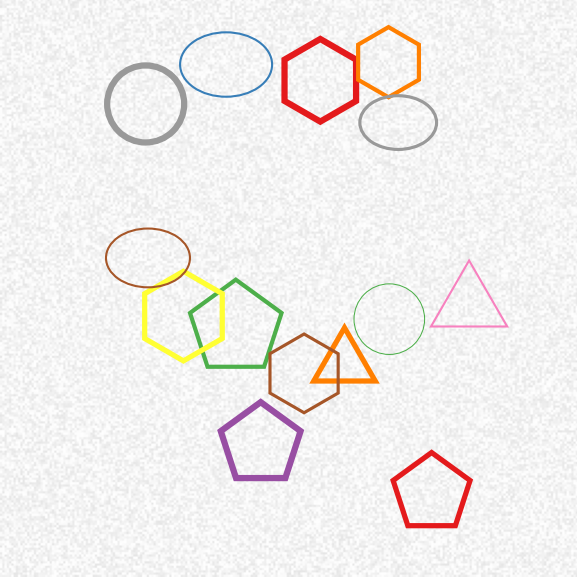[{"shape": "pentagon", "thickness": 2.5, "radius": 0.35, "center": [0.747, 0.145]}, {"shape": "hexagon", "thickness": 3, "radius": 0.36, "center": [0.555, 0.86]}, {"shape": "oval", "thickness": 1, "radius": 0.4, "center": [0.392, 0.887]}, {"shape": "pentagon", "thickness": 2, "radius": 0.42, "center": [0.408, 0.431]}, {"shape": "circle", "thickness": 0.5, "radius": 0.31, "center": [0.674, 0.446]}, {"shape": "pentagon", "thickness": 3, "radius": 0.36, "center": [0.451, 0.23]}, {"shape": "triangle", "thickness": 2.5, "radius": 0.31, "center": [0.597, 0.37]}, {"shape": "hexagon", "thickness": 2, "radius": 0.3, "center": [0.673, 0.891]}, {"shape": "hexagon", "thickness": 2.5, "radius": 0.39, "center": [0.318, 0.452]}, {"shape": "hexagon", "thickness": 1.5, "radius": 0.34, "center": [0.527, 0.353]}, {"shape": "oval", "thickness": 1, "radius": 0.36, "center": [0.256, 0.553]}, {"shape": "triangle", "thickness": 1, "radius": 0.38, "center": [0.812, 0.472]}, {"shape": "oval", "thickness": 1.5, "radius": 0.33, "center": [0.69, 0.787]}, {"shape": "circle", "thickness": 3, "radius": 0.33, "center": [0.252, 0.819]}]